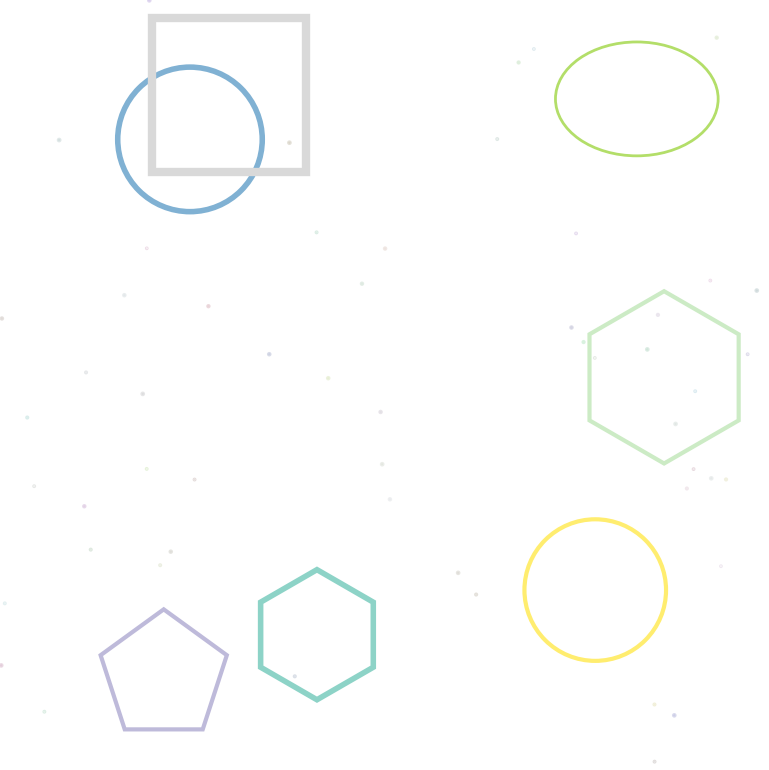[{"shape": "hexagon", "thickness": 2, "radius": 0.42, "center": [0.412, 0.176]}, {"shape": "pentagon", "thickness": 1.5, "radius": 0.43, "center": [0.213, 0.122]}, {"shape": "circle", "thickness": 2, "radius": 0.47, "center": [0.247, 0.819]}, {"shape": "oval", "thickness": 1, "radius": 0.53, "center": [0.827, 0.872]}, {"shape": "square", "thickness": 3, "radius": 0.5, "center": [0.298, 0.877]}, {"shape": "hexagon", "thickness": 1.5, "radius": 0.56, "center": [0.862, 0.51]}, {"shape": "circle", "thickness": 1.5, "radius": 0.46, "center": [0.773, 0.234]}]